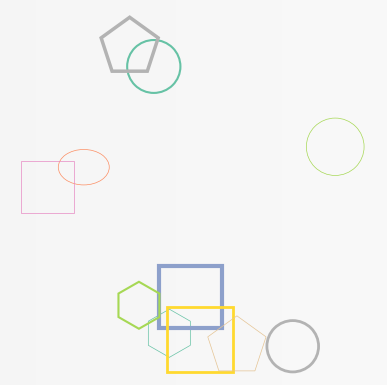[{"shape": "hexagon", "thickness": 0.5, "radius": 0.31, "center": [0.437, 0.134]}, {"shape": "circle", "thickness": 1.5, "radius": 0.34, "center": [0.397, 0.827]}, {"shape": "oval", "thickness": 0.5, "radius": 0.33, "center": [0.216, 0.566]}, {"shape": "square", "thickness": 3, "radius": 0.41, "center": [0.492, 0.229]}, {"shape": "square", "thickness": 0.5, "radius": 0.34, "center": [0.123, 0.514]}, {"shape": "hexagon", "thickness": 1.5, "radius": 0.31, "center": [0.359, 0.207]}, {"shape": "circle", "thickness": 0.5, "radius": 0.37, "center": [0.865, 0.619]}, {"shape": "square", "thickness": 2, "radius": 0.42, "center": [0.516, 0.118]}, {"shape": "pentagon", "thickness": 0.5, "radius": 0.4, "center": [0.611, 0.101]}, {"shape": "pentagon", "thickness": 2.5, "radius": 0.39, "center": [0.335, 0.878]}, {"shape": "circle", "thickness": 2, "radius": 0.33, "center": [0.755, 0.101]}]